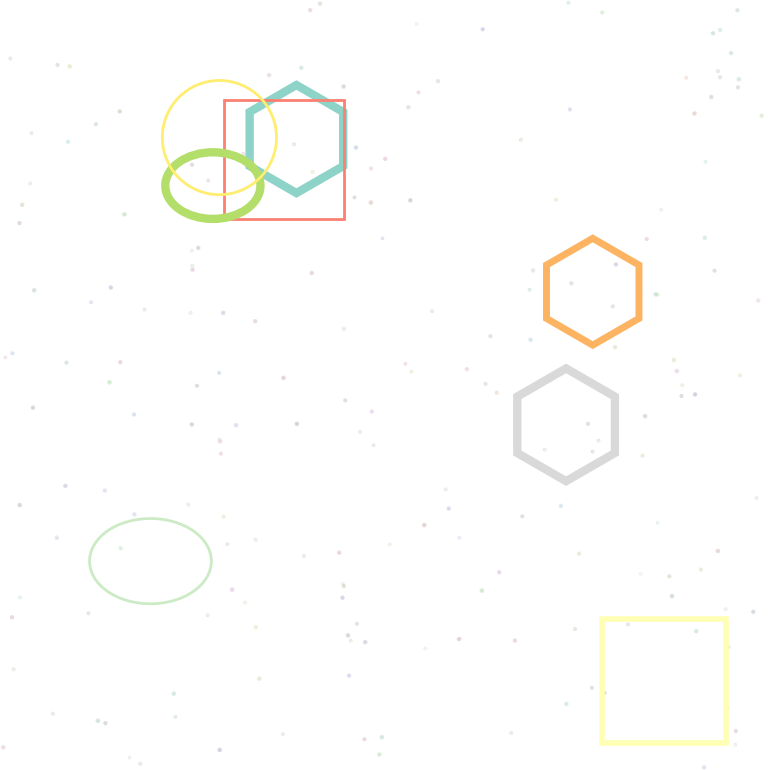[{"shape": "hexagon", "thickness": 3, "radius": 0.35, "center": [0.385, 0.819]}, {"shape": "square", "thickness": 2, "radius": 0.4, "center": [0.863, 0.115]}, {"shape": "square", "thickness": 1, "radius": 0.39, "center": [0.369, 0.793]}, {"shape": "hexagon", "thickness": 2.5, "radius": 0.35, "center": [0.77, 0.621]}, {"shape": "oval", "thickness": 3, "radius": 0.31, "center": [0.276, 0.759]}, {"shape": "hexagon", "thickness": 3, "radius": 0.37, "center": [0.735, 0.448]}, {"shape": "oval", "thickness": 1, "radius": 0.4, "center": [0.195, 0.271]}, {"shape": "circle", "thickness": 1, "radius": 0.37, "center": [0.285, 0.821]}]